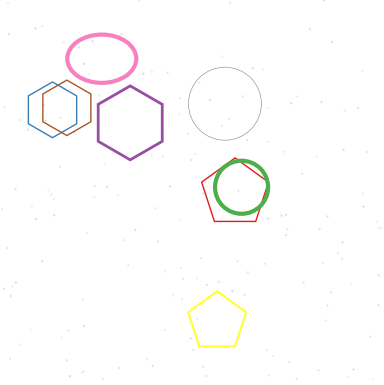[{"shape": "pentagon", "thickness": 1, "radius": 0.46, "center": [0.611, 0.499]}, {"shape": "hexagon", "thickness": 1, "radius": 0.36, "center": [0.136, 0.715]}, {"shape": "circle", "thickness": 3, "radius": 0.34, "center": [0.627, 0.514]}, {"shape": "hexagon", "thickness": 2, "radius": 0.48, "center": [0.338, 0.681]}, {"shape": "pentagon", "thickness": 1.5, "radius": 0.4, "center": [0.564, 0.164]}, {"shape": "hexagon", "thickness": 1, "radius": 0.36, "center": [0.174, 0.72]}, {"shape": "oval", "thickness": 3, "radius": 0.45, "center": [0.264, 0.847]}, {"shape": "circle", "thickness": 0.5, "radius": 0.47, "center": [0.584, 0.731]}]